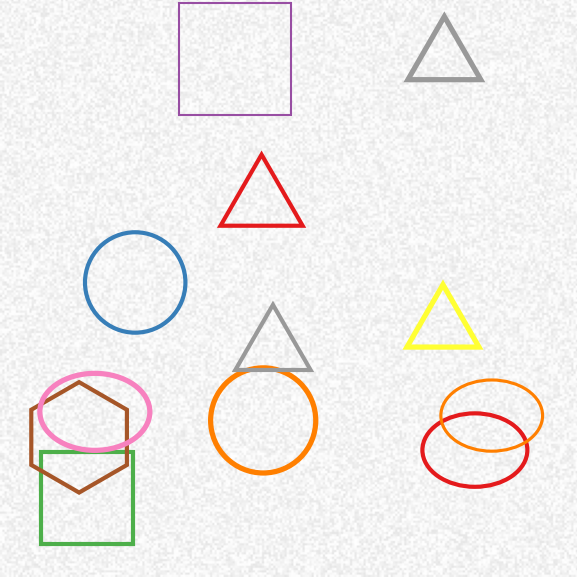[{"shape": "oval", "thickness": 2, "radius": 0.45, "center": [0.822, 0.22]}, {"shape": "triangle", "thickness": 2, "radius": 0.41, "center": [0.453, 0.649]}, {"shape": "circle", "thickness": 2, "radius": 0.43, "center": [0.234, 0.51]}, {"shape": "square", "thickness": 2, "radius": 0.4, "center": [0.15, 0.136]}, {"shape": "square", "thickness": 1, "radius": 0.49, "center": [0.407, 0.897]}, {"shape": "oval", "thickness": 1.5, "radius": 0.44, "center": [0.851, 0.28]}, {"shape": "circle", "thickness": 2.5, "radius": 0.46, "center": [0.456, 0.271]}, {"shape": "triangle", "thickness": 2.5, "radius": 0.36, "center": [0.767, 0.434]}, {"shape": "hexagon", "thickness": 2, "radius": 0.48, "center": [0.137, 0.242]}, {"shape": "oval", "thickness": 2.5, "radius": 0.48, "center": [0.164, 0.286]}, {"shape": "triangle", "thickness": 2, "radius": 0.38, "center": [0.473, 0.396]}, {"shape": "triangle", "thickness": 2.5, "radius": 0.36, "center": [0.769, 0.898]}]